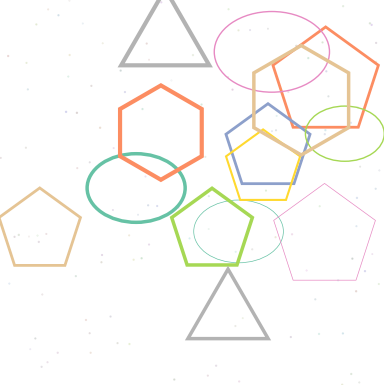[{"shape": "oval", "thickness": 0.5, "radius": 0.58, "center": [0.62, 0.399]}, {"shape": "oval", "thickness": 2.5, "radius": 0.64, "center": [0.354, 0.512]}, {"shape": "hexagon", "thickness": 3, "radius": 0.61, "center": [0.418, 0.656]}, {"shape": "pentagon", "thickness": 2, "radius": 0.72, "center": [0.846, 0.786]}, {"shape": "pentagon", "thickness": 2, "radius": 0.57, "center": [0.696, 0.616]}, {"shape": "pentagon", "thickness": 0.5, "radius": 0.69, "center": [0.843, 0.385]}, {"shape": "oval", "thickness": 1, "radius": 0.75, "center": [0.706, 0.865]}, {"shape": "oval", "thickness": 1, "radius": 0.51, "center": [0.896, 0.653]}, {"shape": "pentagon", "thickness": 2.5, "radius": 0.55, "center": [0.551, 0.401]}, {"shape": "pentagon", "thickness": 1.5, "radius": 0.51, "center": [0.683, 0.563]}, {"shape": "hexagon", "thickness": 2.5, "radius": 0.71, "center": [0.782, 0.74]}, {"shape": "pentagon", "thickness": 2, "radius": 0.56, "center": [0.103, 0.401]}, {"shape": "triangle", "thickness": 2.5, "radius": 0.6, "center": [0.592, 0.181]}, {"shape": "triangle", "thickness": 3, "radius": 0.66, "center": [0.429, 0.896]}]